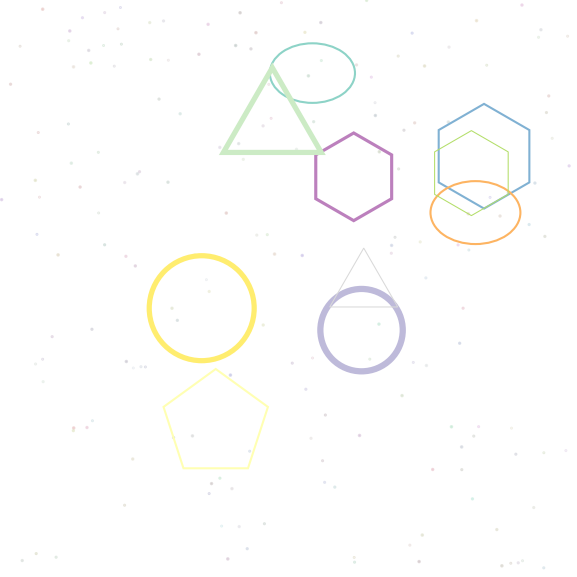[{"shape": "oval", "thickness": 1, "radius": 0.37, "center": [0.541, 0.873]}, {"shape": "pentagon", "thickness": 1, "radius": 0.48, "center": [0.374, 0.265]}, {"shape": "circle", "thickness": 3, "radius": 0.36, "center": [0.626, 0.427]}, {"shape": "hexagon", "thickness": 1, "radius": 0.45, "center": [0.838, 0.729]}, {"shape": "oval", "thickness": 1, "radius": 0.39, "center": [0.823, 0.631]}, {"shape": "hexagon", "thickness": 0.5, "radius": 0.37, "center": [0.816, 0.699]}, {"shape": "triangle", "thickness": 0.5, "radius": 0.34, "center": [0.63, 0.502]}, {"shape": "hexagon", "thickness": 1.5, "radius": 0.38, "center": [0.612, 0.693]}, {"shape": "triangle", "thickness": 2.5, "radius": 0.49, "center": [0.472, 0.784]}, {"shape": "circle", "thickness": 2.5, "radius": 0.45, "center": [0.349, 0.465]}]